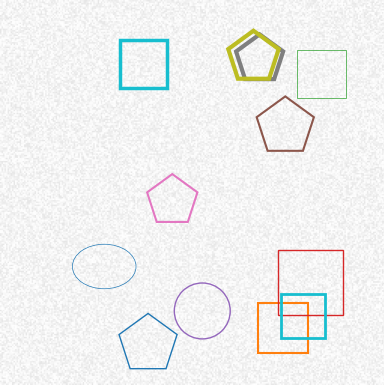[{"shape": "pentagon", "thickness": 1, "radius": 0.4, "center": [0.385, 0.107]}, {"shape": "oval", "thickness": 0.5, "radius": 0.41, "center": [0.271, 0.308]}, {"shape": "square", "thickness": 1.5, "radius": 0.32, "center": [0.736, 0.148]}, {"shape": "square", "thickness": 0.5, "radius": 0.32, "center": [0.836, 0.808]}, {"shape": "square", "thickness": 1, "radius": 0.43, "center": [0.807, 0.266]}, {"shape": "circle", "thickness": 1, "radius": 0.36, "center": [0.525, 0.192]}, {"shape": "pentagon", "thickness": 1.5, "radius": 0.39, "center": [0.741, 0.671]}, {"shape": "pentagon", "thickness": 1.5, "radius": 0.34, "center": [0.447, 0.479]}, {"shape": "pentagon", "thickness": 3, "radius": 0.32, "center": [0.674, 0.846]}, {"shape": "pentagon", "thickness": 3, "radius": 0.34, "center": [0.658, 0.851]}, {"shape": "square", "thickness": 2, "radius": 0.29, "center": [0.787, 0.179]}, {"shape": "square", "thickness": 2.5, "radius": 0.31, "center": [0.373, 0.834]}]